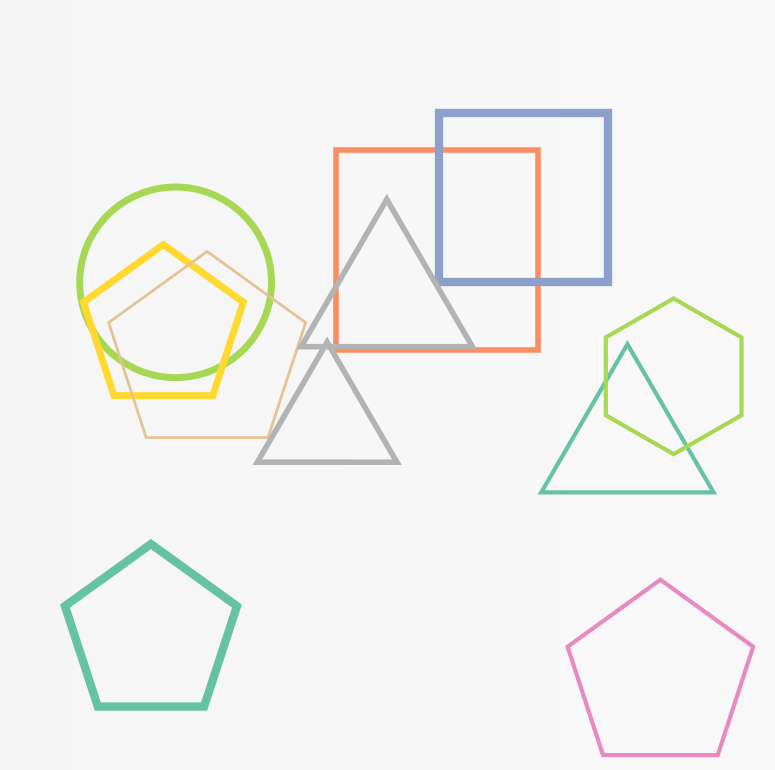[{"shape": "pentagon", "thickness": 3, "radius": 0.58, "center": [0.195, 0.177]}, {"shape": "triangle", "thickness": 1.5, "radius": 0.64, "center": [0.81, 0.425]}, {"shape": "square", "thickness": 2, "radius": 0.65, "center": [0.564, 0.675]}, {"shape": "square", "thickness": 3, "radius": 0.55, "center": [0.675, 0.744]}, {"shape": "pentagon", "thickness": 1.5, "radius": 0.63, "center": [0.852, 0.121]}, {"shape": "circle", "thickness": 2.5, "radius": 0.62, "center": [0.227, 0.633]}, {"shape": "hexagon", "thickness": 1.5, "radius": 0.51, "center": [0.869, 0.511]}, {"shape": "pentagon", "thickness": 2.5, "radius": 0.54, "center": [0.211, 0.574]}, {"shape": "pentagon", "thickness": 1, "radius": 0.67, "center": [0.267, 0.54]}, {"shape": "triangle", "thickness": 2, "radius": 0.64, "center": [0.499, 0.614]}, {"shape": "triangle", "thickness": 2, "radius": 0.52, "center": [0.422, 0.452]}]